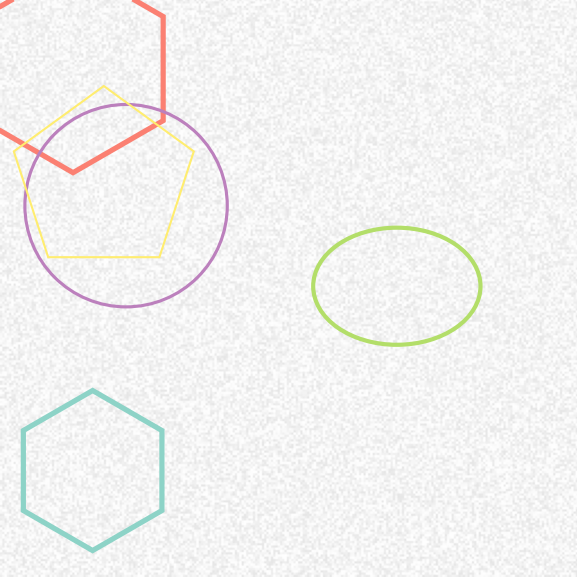[{"shape": "hexagon", "thickness": 2.5, "radius": 0.69, "center": [0.16, 0.184]}, {"shape": "hexagon", "thickness": 2.5, "radius": 0.9, "center": [0.126, 0.88]}, {"shape": "oval", "thickness": 2, "radius": 0.72, "center": [0.687, 0.504]}, {"shape": "circle", "thickness": 1.5, "radius": 0.88, "center": [0.218, 0.643]}, {"shape": "pentagon", "thickness": 1, "radius": 0.82, "center": [0.18, 0.686]}]